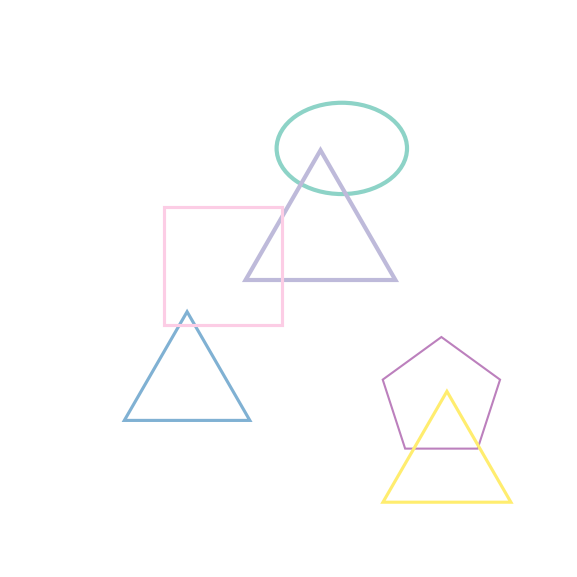[{"shape": "oval", "thickness": 2, "radius": 0.56, "center": [0.592, 0.742]}, {"shape": "triangle", "thickness": 2, "radius": 0.75, "center": [0.555, 0.589]}, {"shape": "triangle", "thickness": 1.5, "radius": 0.63, "center": [0.324, 0.334]}, {"shape": "square", "thickness": 1.5, "radius": 0.51, "center": [0.386, 0.538]}, {"shape": "pentagon", "thickness": 1, "radius": 0.53, "center": [0.764, 0.309]}, {"shape": "triangle", "thickness": 1.5, "radius": 0.64, "center": [0.774, 0.193]}]